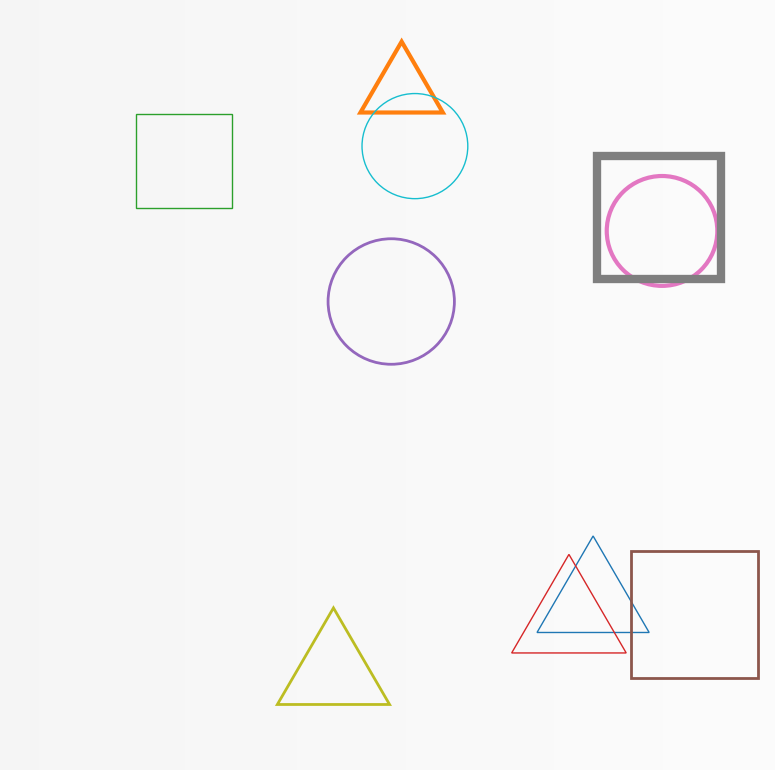[{"shape": "triangle", "thickness": 0.5, "radius": 0.42, "center": [0.765, 0.22]}, {"shape": "triangle", "thickness": 1.5, "radius": 0.31, "center": [0.518, 0.885]}, {"shape": "square", "thickness": 0.5, "radius": 0.31, "center": [0.237, 0.791]}, {"shape": "triangle", "thickness": 0.5, "radius": 0.43, "center": [0.734, 0.195]}, {"shape": "circle", "thickness": 1, "radius": 0.41, "center": [0.505, 0.608]}, {"shape": "square", "thickness": 1, "radius": 0.41, "center": [0.896, 0.202]}, {"shape": "circle", "thickness": 1.5, "radius": 0.36, "center": [0.854, 0.7]}, {"shape": "square", "thickness": 3, "radius": 0.4, "center": [0.851, 0.717]}, {"shape": "triangle", "thickness": 1, "radius": 0.42, "center": [0.43, 0.127]}, {"shape": "circle", "thickness": 0.5, "radius": 0.34, "center": [0.535, 0.81]}]